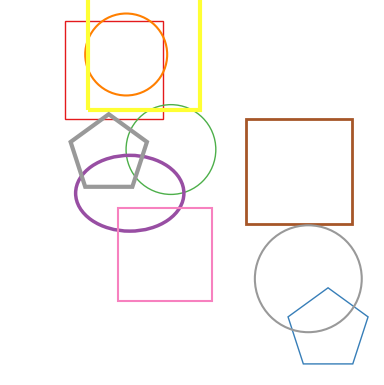[{"shape": "square", "thickness": 1, "radius": 0.64, "center": [0.297, 0.818]}, {"shape": "pentagon", "thickness": 1, "radius": 0.55, "center": [0.852, 0.143]}, {"shape": "circle", "thickness": 1, "radius": 0.58, "center": [0.444, 0.612]}, {"shape": "oval", "thickness": 2.5, "radius": 0.7, "center": [0.337, 0.498]}, {"shape": "circle", "thickness": 1.5, "radius": 0.53, "center": [0.328, 0.858]}, {"shape": "square", "thickness": 3, "radius": 0.73, "center": [0.373, 0.859]}, {"shape": "square", "thickness": 2, "radius": 0.69, "center": [0.777, 0.555]}, {"shape": "square", "thickness": 1.5, "radius": 0.61, "center": [0.429, 0.339]}, {"shape": "pentagon", "thickness": 3, "radius": 0.52, "center": [0.283, 0.599]}, {"shape": "circle", "thickness": 1.5, "radius": 0.69, "center": [0.801, 0.276]}]